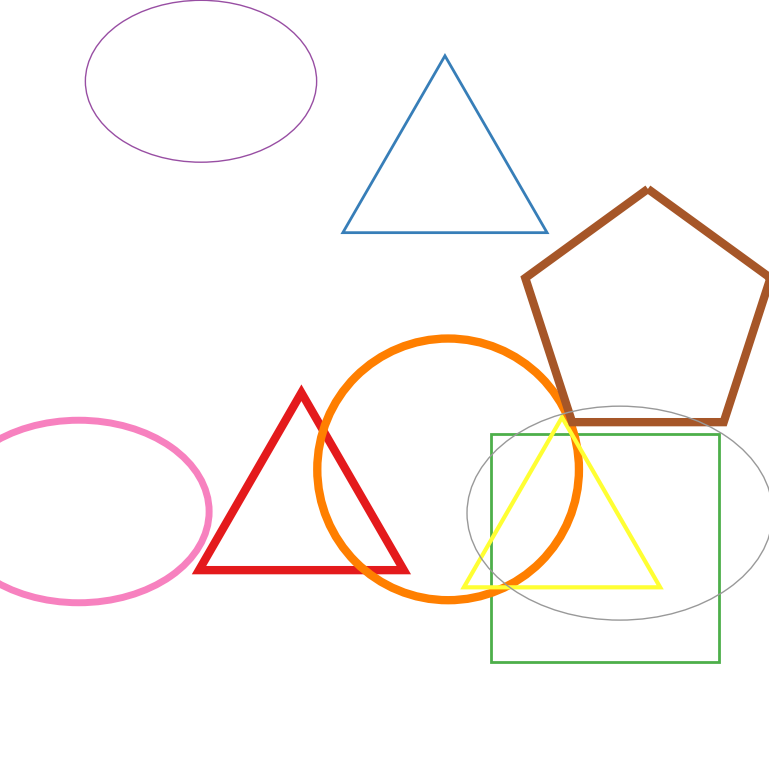[{"shape": "triangle", "thickness": 3, "radius": 0.77, "center": [0.391, 0.336]}, {"shape": "triangle", "thickness": 1, "radius": 0.77, "center": [0.578, 0.774]}, {"shape": "square", "thickness": 1, "radius": 0.74, "center": [0.786, 0.288]}, {"shape": "oval", "thickness": 0.5, "radius": 0.75, "center": [0.261, 0.894]}, {"shape": "circle", "thickness": 3, "radius": 0.85, "center": [0.582, 0.39]}, {"shape": "triangle", "thickness": 1.5, "radius": 0.74, "center": [0.73, 0.311]}, {"shape": "pentagon", "thickness": 3, "radius": 0.84, "center": [0.841, 0.587]}, {"shape": "oval", "thickness": 2.5, "radius": 0.85, "center": [0.102, 0.336]}, {"shape": "oval", "thickness": 0.5, "radius": 0.99, "center": [0.805, 0.334]}]